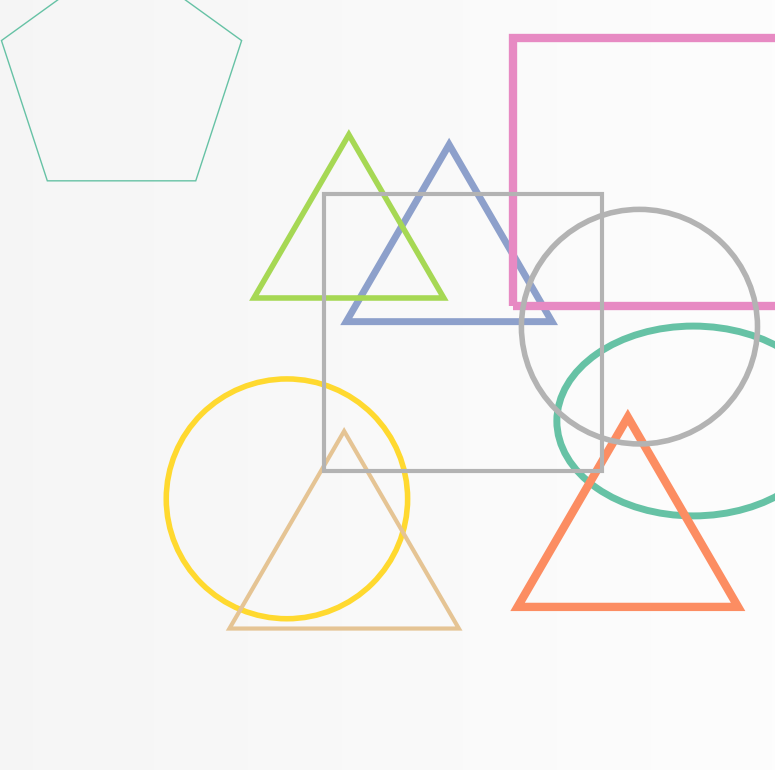[{"shape": "pentagon", "thickness": 0.5, "radius": 0.81, "center": [0.157, 0.897]}, {"shape": "oval", "thickness": 2.5, "radius": 0.88, "center": [0.895, 0.453]}, {"shape": "triangle", "thickness": 3, "radius": 0.82, "center": [0.81, 0.294]}, {"shape": "triangle", "thickness": 2.5, "radius": 0.77, "center": [0.58, 0.659]}, {"shape": "square", "thickness": 3, "radius": 0.87, "center": [0.836, 0.777]}, {"shape": "triangle", "thickness": 2, "radius": 0.71, "center": [0.45, 0.684]}, {"shape": "circle", "thickness": 2, "radius": 0.78, "center": [0.37, 0.352]}, {"shape": "triangle", "thickness": 1.5, "radius": 0.85, "center": [0.444, 0.269]}, {"shape": "circle", "thickness": 2, "radius": 0.76, "center": [0.825, 0.576]}, {"shape": "square", "thickness": 1.5, "radius": 0.9, "center": [0.597, 0.568]}]